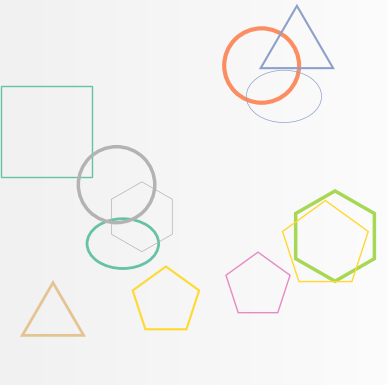[{"shape": "oval", "thickness": 2, "radius": 0.46, "center": [0.317, 0.367]}, {"shape": "square", "thickness": 1, "radius": 0.59, "center": [0.119, 0.658]}, {"shape": "circle", "thickness": 3, "radius": 0.48, "center": [0.675, 0.83]}, {"shape": "oval", "thickness": 0.5, "radius": 0.49, "center": [0.733, 0.75]}, {"shape": "triangle", "thickness": 1.5, "radius": 0.54, "center": [0.766, 0.877]}, {"shape": "pentagon", "thickness": 1, "radius": 0.43, "center": [0.666, 0.258]}, {"shape": "hexagon", "thickness": 2.5, "radius": 0.59, "center": [0.865, 0.387]}, {"shape": "pentagon", "thickness": 1.5, "radius": 0.45, "center": [0.428, 0.218]}, {"shape": "pentagon", "thickness": 1, "radius": 0.58, "center": [0.84, 0.363]}, {"shape": "triangle", "thickness": 2, "radius": 0.46, "center": [0.137, 0.175]}, {"shape": "circle", "thickness": 2.5, "radius": 0.49, "center": [0.301, 0.52]}, {"shape": "hexagon", "thickness": 0.5, "radius": 0.45, "center": [0.366, 0.437]}]